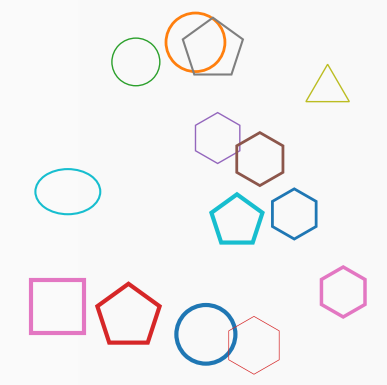[{"shape": "hexagon", "thickness": 2, "radius": 0.33, "center": [0.759, 0.444]}, {"shape": "circle", "thickness": 3, "radius": 0.38, "center": [0.531, 0.132]}, {"shape": "circle", "thickness": 2, "radius": 0.38, "center": [0.504, 0.89]}, {"shape": "circle", "thickness": 1, "radius": 0.31, "center": [0.351, 0.839]}, {"shape": "pentagon", "thickness": 3, "radius": 0.42, "center": [0.332, 0.178]}, {"shape": "hexagon", "thickness": 0.5, "radius": 0.38, "center": [0.655, 0.103]}, {"shape": "hexagon", "thickness": 1, "radius": 0.33, "center": [0.562, 0.641]}, {"shape": "hexagon", "thickness": 2, "radius": 0.34, "center": [0.671, 0.587]}, {"shape": "square", "thickness": 3, "radius": 0.34, "center": [0.149, 0.205]}, {"shape": "hexagon", "thickness": 2.5, "radius": 0.32, "center": [0.886, 0.242]}, {"shape": "pentagon", "thickness": 1.5, "radius": 0.41, "center": [0.549, 0.872]}, {"shape": "triangle", "thickness": 1, "radius": 0.32, "center": [0.845, 0.768]}, {"shape": "pentagon", "thickness": 3, "radius": 0.35, "center": [0.611, 0.426]}, {"shape": "oval", "thickness": 1.5, "radius": 0.42, "center": [0.175, 0.502]}]